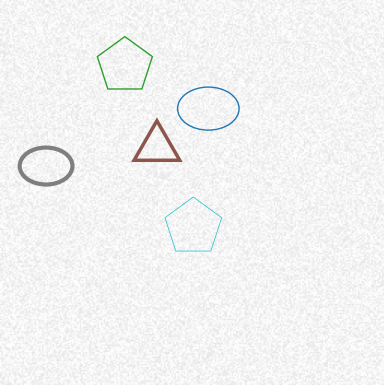[{"shape": "oval", "thickness": 1, "radius": 0.4, "center": [0.541, 0.718]}, {"shape": "pentagon", "thickness": 1, "radius": 0.38, "center": [0.324, 0.83]}, {"shape": "triangle", "thickness": 2.5, "radius": 0.34, "center": [0.408, 0.618]}, {"shape": "oval", "thickness": 3, "radius": 0.34, "center": [0.12, 0.569]}, {"shape": "pentagon", "thickness": 0.5, "radius": 0.39, "center": [0.502, 0.411]}]